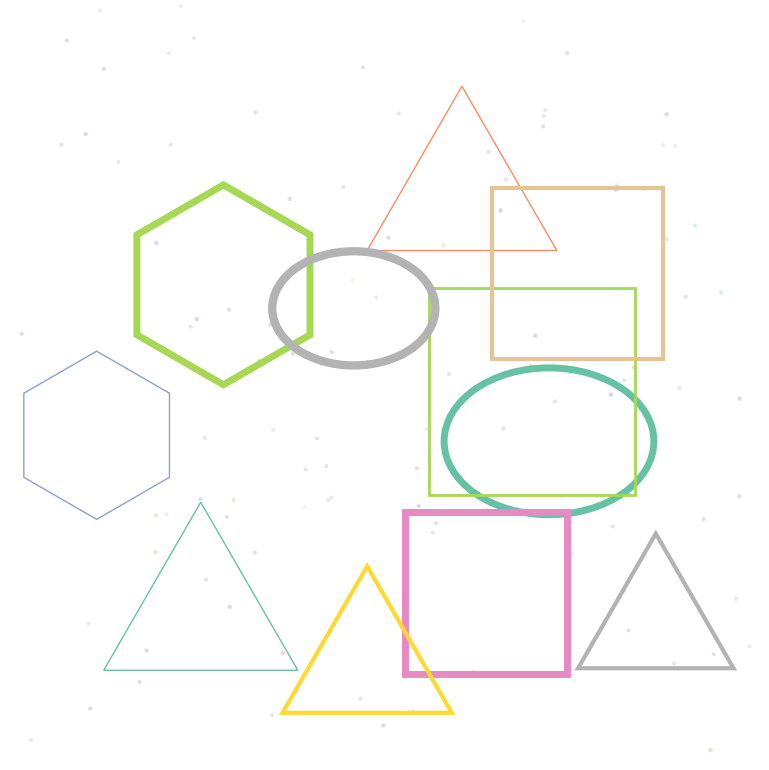[{"shape": "triangle", "thickness": 0.5, "radius": 0.73, "center": [0.261, 0.202]}, {"shape": "oval", "thickness": 2.5, "radius": 0.68, "center": [0.713, 0.427]}, {"shape": "triangle", "thickness": 0.5, "radius": 0.71, "center": [0.6, 0.746]}, {"shape": "hexagon", "thickness": 0.5, "radius": 0.55, "center": [0.126, 0.435]}, {"shape": "square", "thickness": 2.5, "radius": 0.53, "center": [0.631, 0.23]}, {"shape": "hexagon", "thickness": 2.5, "radius": 0.65, "center": [0.29, 0.63]}, {"shape": "square", "thickness": 1, "radius": 0.67, "center": [0.691, 0.491]}, {"shape": "triangle", "thickness": 1.5, "radius": 0.63, "center": [0.477, 0.138]}, {"shape": "square", "thickness": 1.5, "radius": 0.55, "center": [0.75, 0.645]}, {"shape": "oval", "thickness": 3, "radius": 0.53, "center": [0.459, 0.6]}, {"shape": "triangle", "thickness": 1.5, "radius": 0.58, "center": [0.852, 0.19]}]